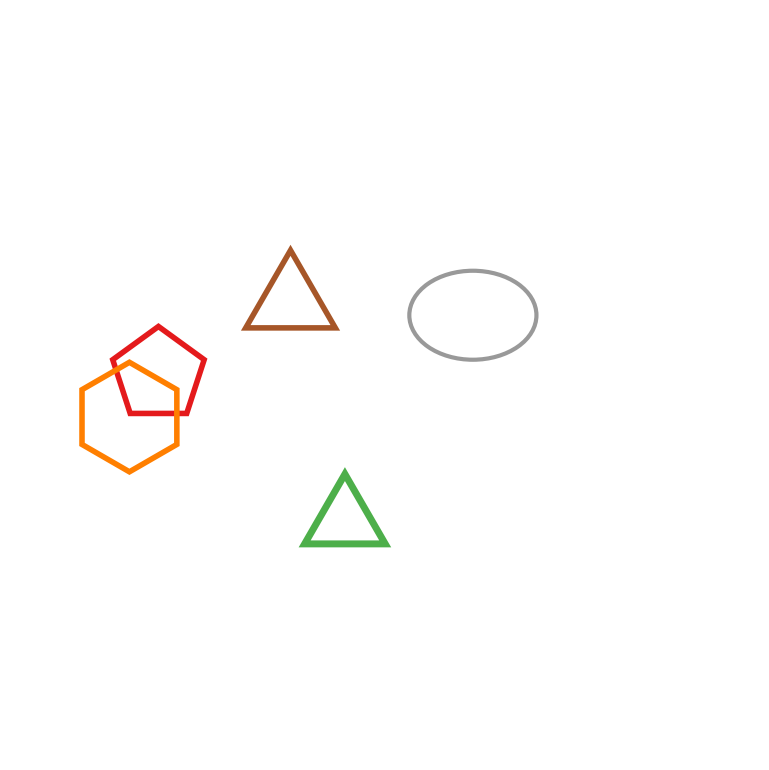[{"shape": "pentagon", "thickness": 2, "radius": 0.31, "center": [0.206, 0.514]}, {"shape": "triangle", "thickness": 2.5, "radius": 0.3, "center": [0.448, 0.324]}, {"shape": "hexagon", "thickness": 2, "radius": 0.36, "center": [0.168, 0.458]}, {"shape": "triangle", "thickness": 2, "radius": 0.34, "center": [0.377, 0.608]}, {"shape": "oval", "thickness": 1.5, "radius": 0.41, "center": [0.614, 0.591]}]